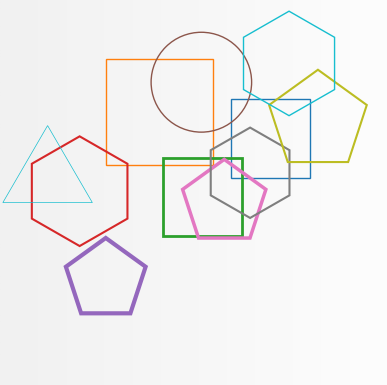[{"shape": "square", "thickness": 1, "radius": 0.51, "center": [0.697, 0.639]}, {"shape": "square", "thickness": 1, "radius": 0.69, "center": [0.411, 0.71]}, {"shape": "square", "thickness": 2, "radius": 0.51, "center": [0.522, 0.488]}, {"shape": "hexagon", "thickness": 1.5, "radius": 0.71, "center": [0.206, 0.503]}, {"shape": "pentagon", "thickness": 3, "radius": 0.54, "center": [0.273, 0.274]}, {"shape": "circle", "thickness": 1, "radius": 0.65, "center": [0.52, 0.786]}, {"shape": "pentagon", "thickness": 2.5, "radius": 0.56, "center": [0.579, 0.473]}, {"shape": "hexagon", "thickness": 1.5, "radius": 0.59, "center": [0.645, 0.551]}, {"shape": "pentagon", "thickness": 1.5, "radius": 0.66, "center": [0.821, 0.686]}, {"shape": "triangle", "thickness": 0.5, "radius": 0.67, "center": [0.123, 0.54]}, {"shape": "hexagon", "thickness": 1, "radius": 0.68, "center": [0.746, 0.835]}]